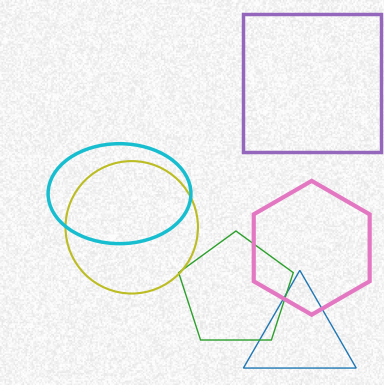[{"shape": "triangle", "thickness": 1, "radius": 0.85, "center": [0.779, 0.129]}, {"shape": "pentagon", "thickness": 1, "radius": 0.78, "center": [0.613, 0.243]}, {"shape": "square", "thickness": 2.5, "radius": 0.9, "center": [0.811, 0.785]}, {"shape": "hexagon", "thickness": 3, "radius": 0.87, "center": [0.81, 0.356]}, {"shape": "circle", "thickness": 1.5, "radius": 0.86, "center": [0.342, 0.41]}, {"shape": "oval", "thickness": 2.5, "radius": 0.93, "center": [0.31, 0.497]}]